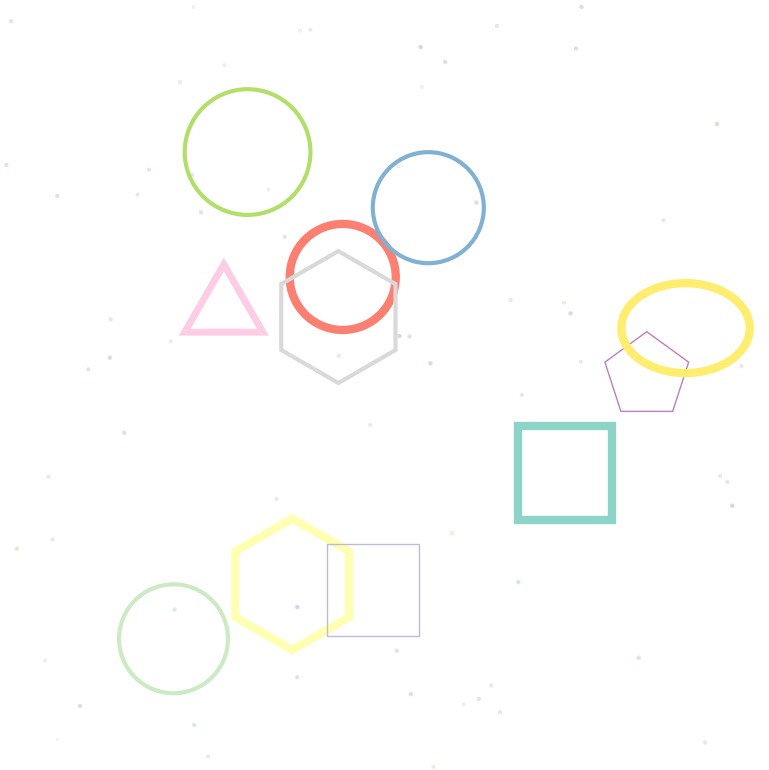[{"shape": "square", "thickness": 3, "radius": 0.31, "center": [0.733, 0.386]}, {"shape": "hexagon", "thickness": 3, "radius": 0.43, "center": [0.38, 0.241]}, {"shape": "square", "thickness": 0.5, "radius": 0.3, "center": [0.485, 0.233]}, {"shape": "circle", "thickness": 3, "radius": 0.34, "center": [0.445, 0.64]}, {"shape": "circle", "thickness": 1.5, "radius": 0.36, "center": [0.556, 0.73]}, {"shape": "circle", "thickness": 1.5, "radius": 0.41, "center": [0.322, 0.803]}, {"shape": "triangle", "thickness": 2.5, "radius": 0.29, "center": [0.291, 0.598]}, {"shape": "hexagon", "thickness": 1.5, "radius": 0.43, "center": [0.439, 0.588]}, {"shape": "pentagon", "thickness": 0.5, "radius": 0.29, "center": [0.84, 0.512]}, {"shape": "circle", "thickness": 1.5, "radius": 0.35, "center": [0.225, 0.17]}, {"shape": "oval", "thickness": 3, "radius": 0.42, "center": [0.89, 0.574]}]